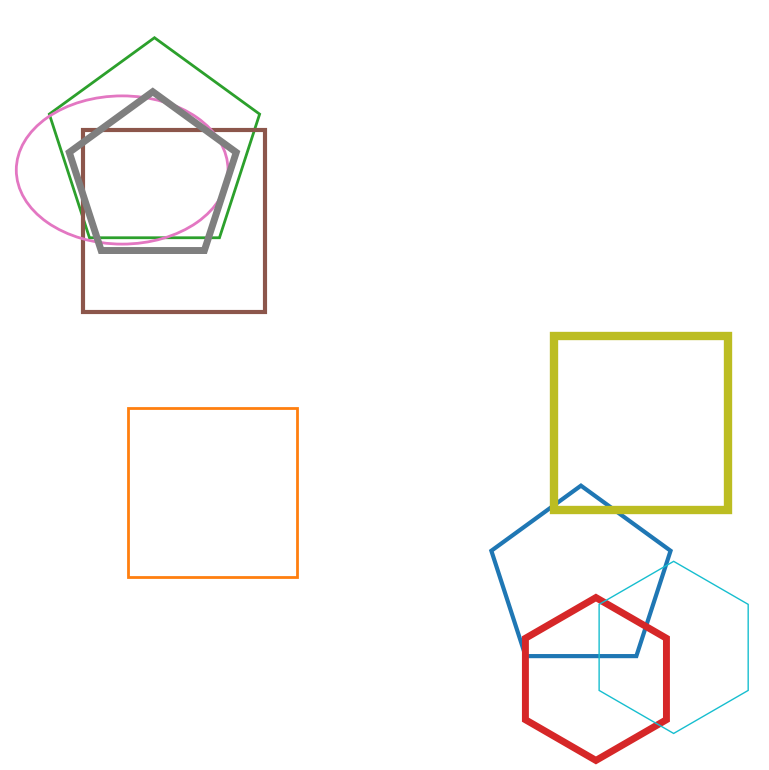[{"shape": "pentagon", "thickness": 1.5, "radius": 0.61, "center": [0.754, 0.247]}, {"shape": "square", "thickness": 1, "radius": 0.55, "center": [0.276, 0.361]}, {"shape": "pentagon", "thickness": 1, "radius": 0.72, "center": [0.201, 0.807]}, {"shape": "hexagon", "thickness": 2.5, "radius": 0.53, "center": [0.774, 0.118]}, {"shape": "square", "thickness": 1.5, "radius": 0.59, "center": [0.226, 0.713]}, {"shape": "oval", "thickness": 1, "radius": 0.69, "center": [0.159, 0.779]}, {"shape": "pentagon", "thickness": 2.5, "radius": 0.57, "center": [0.198, 0.767]}, {"shape": "square", "thickness": 3, "radius": 0.57, "center": [0.832, 0.451]}, {"shape": "hexagon", "thickness": 0.5, "radius": 0.56, "center": [0.875, 0.159]}]